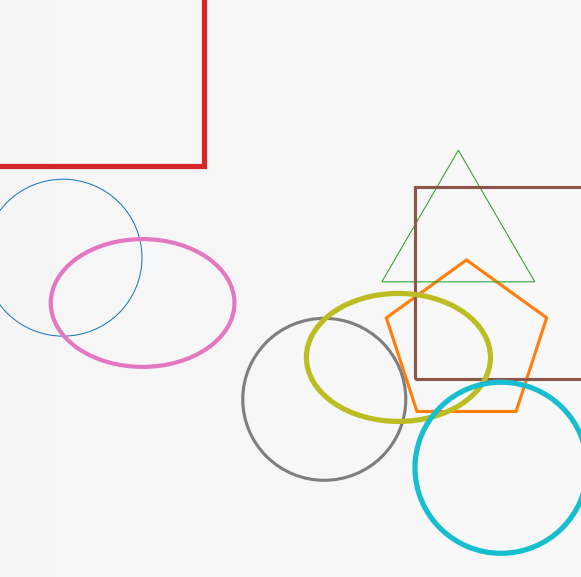[{"shape": "circle", "thickness": 0.5, "radius": 0.68, "center": [0.108, 0.553]}, {"shape": "pentagon", "thickness": 1.5, "radius": 0.73, "center": [0.803, 0.404]}, {"shape": "triangle", "thickness": 0.5, "radius": 0.76, "center": [0.789, 0.587]}, {"shape": "square", "thickness": 2.5, "radius": 0.93, "center": [0.165, 0.899]}, {"shape": "square", "thickness": 1.5, "radius": 0.83, "center": [0.879, 0.509]}, {"shape": "oval", "thickness": 2, "radius": 0.79, "center": [0.245, 0.474]}, {"shape": "circle", "thickness": 1.5, "radius": 0.7, "center": [0.558, 0.308]}, {"shape": "oval", "thickness": 2.5, "radius": 0.79, "center": [0.685, 0.38]}, {"shape": "circle", "thickness": 2.5, "radius": 0.74, "center": [0.862, 0.189]}]